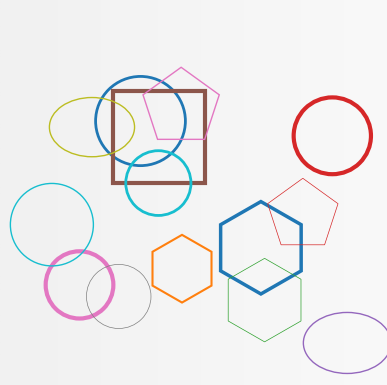[{"shape": "circle", "thickness": 2, "radius": 0.58, "center": [0.363, 0.686]}, {"shape": "hexagon", "thickness": 2.5, "radius": 0.6, "center": [0.673, 0.356]}, {"shape": "hexagon", "thickness": 1.5, "radius": 0.44, "center": [0.47, 0.302]}, {"shape": "hexagon", "thickness": 0.5, "radius": 0.54, "center": [0.683, 0.221]}, {"shape": "circle", "thickness": 3, "radius": 0.5, "center": [0.858, 0.647]}, {"shape": "pentagon", "thickness": 0.5, "radius": 0.48, "center": [0.781, 0.441]}, {"shape": "oval", "thickness": 1, "radius": 0.57, "center": [0.896, 0.109]}, {"shape": "square", "thickness": 3, "radius": 0.59, "center": [0.411, 0.645]}, {"shape": "pentagon", "thickness": 1, "radius": 0.52, "center": [0.467, 0.722]}, {"shape": "circle", "thickness": 3, "radius": 0.44, "center": [0.205, 0.26]}, {"shape": "circle", "thickness": 0.5, "radius": 0.42, "center": [0.306, 0.23]}, {"shape": "oval", "thickness": 1, "radius": 0.55, "center": [0.237, 0.67]}, {"shape": "circle", "thickness": 2, "radius": 0.42, "center": [0.409, 0.524]}, {"shape": "circle", "thickness": 1, "radius": 0.54, "center": [0.134, 0.416]}]